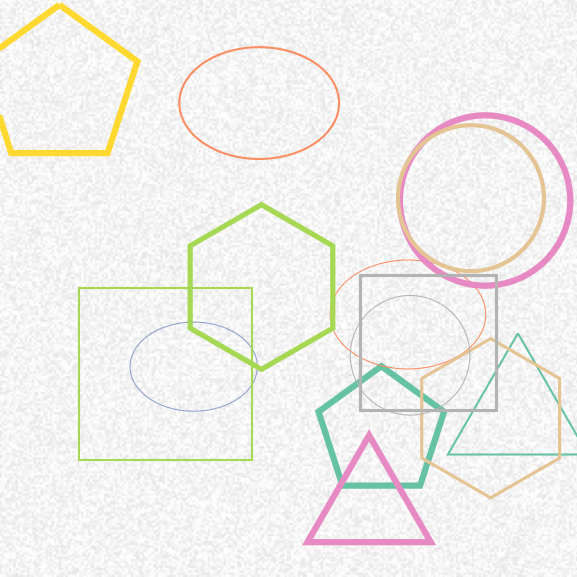[{"shape": "pentagon", "thickness": 3, "radius": 0.57, "center": [0.66, 0.251]}, {"shape": "triangle", "thickness": 1, "radius": 0.7, "center": [0.897, 0.282]}, {"shape": "oval", "thickness": 1, "radius": 0.69, "center": [0.449, 0.821]}, {"shape": "oval", "thickness": 0.5, "radius": 0.67, "center": [0.706, 0.455]}, {"shape": "oval", "thickness": 0.5, "radius": 0.55, "center": [0.335, 0.364]}, {"shape": "triangle", "thickness": 3, "radius": 0.62, "center": [0.639, 0.122]}, {"shape": "circle", "thickness": 3, "radius": 0.74, "center": [0.84, 0.652]}, {"shape": "hexagon", "thickness": 2.5, "radius": 0.71, "center": [0.453, 0.502]}, {"shape": "square", "thickness": 1, "radius": 0.75, "center": [0.287, 0.352]}, {"shape": "pentagon", "thickness": 3, "radius": 0.71, "center": [0.103, 0.849]}, {"shape": "circle", "thickness": 2, "radius": 0.63, "center": [0.816, 0.656]}, {"shape": "hexagon", "thickness": 1.5, "radius": 0.69, "center": [0.85, 0.275]}, {"shape": "square", "thickness": 1.5, "radius": 0.59, "center": [0.741, 0.406]}, {"shape": "circle", "thickness": 0.5, "radius": 0.52, "center": [0.71, 0.384]}]